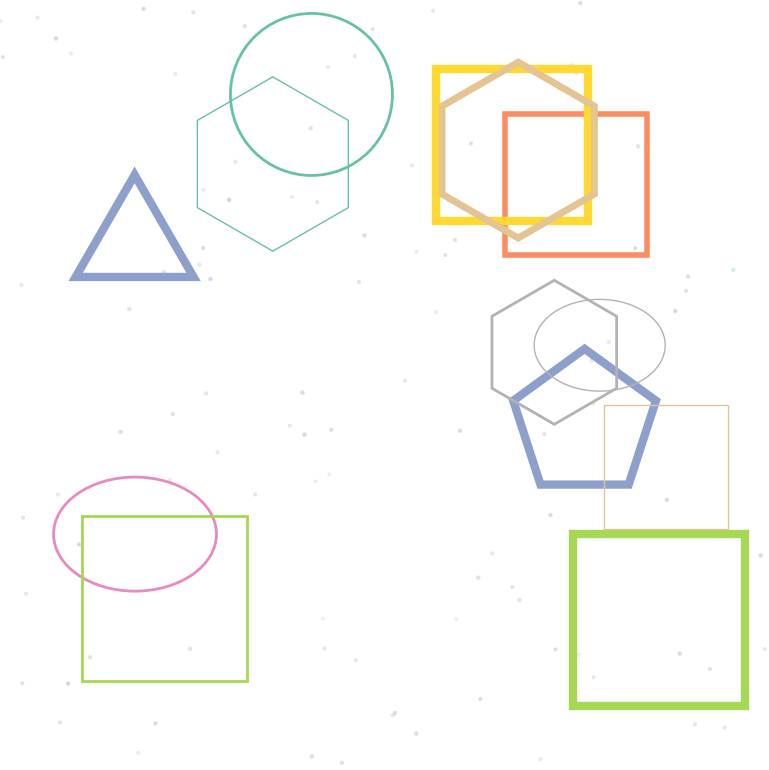[{"shape": "circle", "thickness": 1, "radius": 0.53, "center": [0.404, 0.877]}, {"shape": "hexagon", "thickness": 0.5, "radius": 0.57, "center": [0.354, 0.787]}, {"shape": "square", "thickness": 2, "radius": 0.46, "center": [0.748, 0.76]}, {"shape": "triangle", "thickness": 3, "radius": 0.44, "center": [0.175, 0.685]}, {"shape": "pentagon", "thickness": 3, "radius": 0.49, "center": [0.759, 0.45]}, {"shape": "oval", "thickness": 1, "radius": 0.53, "center": [0.175, 0.306]}, {"shape": "square", "thickness": 1, "radius": 0.54, "center": [0.214, 0.223]}, {"shape": "square", "thickness": 3, "radius": 0.56, "center": [0.856, 0.195]}, {"shape": "square", "thickness": 3, "radius": 0.49, "center": [0.665, 0.812]}, {"shape": "square", "thickness": 0.5, "radius": 0.4, "center": [0.865, 0.394]}, {"shape": "hexagon", "thickness": 2.5, "radius": 0.57, "center": [0.673, 0.805]}, {"shape": "hexagon", "thickness": 1, "radius": 0.47, "center": [0.72, 0.542]}, {"shape": "oval", "thickness": 0.5, "radius": 0.43, "center": [0.779, 0.552]}]